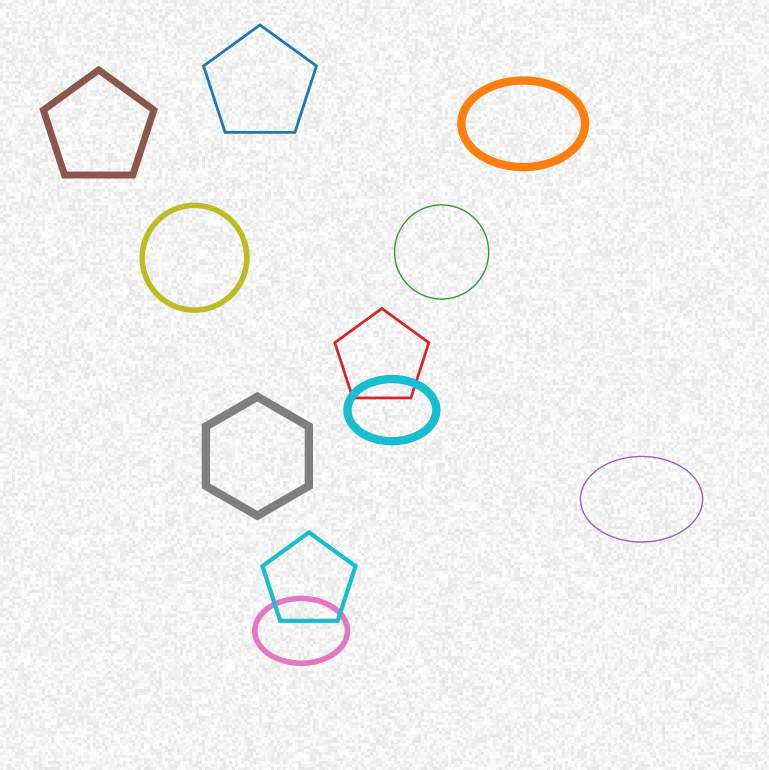[{"shape": "pentagon", "thickness": 1, "radius": 0.39, "center": [0.338, 0.89]}, {"shape": "oval", "thickness": 3, "radius": 0.4, "center": [0.679, 0.839]}, {"shape": "circle", "thickness": 0.5, "radius": 0.31, "center": [0.573, 0.673]}, {"shape": "pentagon", "thickness": 1, "radius": 0.32, "center": [0.496, 0.535]}, {"shape": "oval", "thickness": 0.5, "radius": 0.4, "center": [0.833, 0.352]}, {"shape": "pentagon", "thickness": 2.5, "radius": 0.38, "center": [0.128, 0.834]}, {"shape": "oval", "thickness": 2, "radius": 0.3, "center": [0.391, 0.181]}, {"shape": "hexagon", "thickness": 3, "radius": 0.39, "center": [0.334, 0.408]}, {"shape": "circle", "thickness": 2, "radius": 0.34, "center": [0.253, 0.665]}, {"shape": "pentagon", "thickness": 1.5, "radius": 0.32, "center": [0.401, 0.245]}, {"shape": "oval", "thickness": 3, "radius": 0.29, "center": [0.509, 0.467]}]